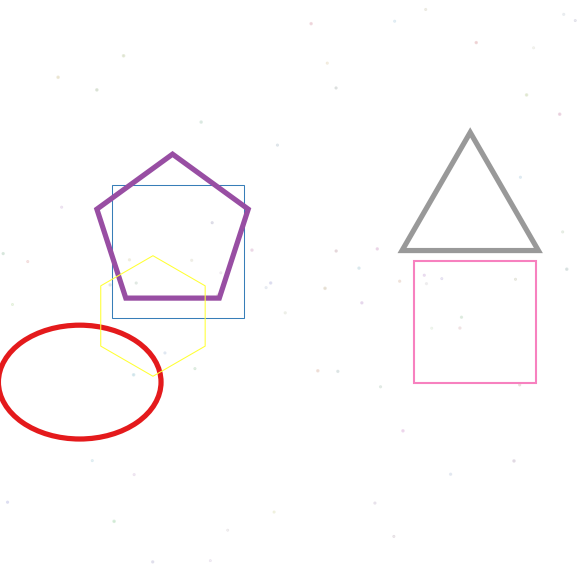[{"shape": "oval", "thickness": 2.5, "radius": 0.7, "center": [0.138, 0.338]}, {"shape": "square", "thickness": 0.5, "radius": 0.57, "center": [0.309, 0.564]}, {"shape": "pentagon", "thickness": 2.5, "radius": 0.69, "center": [0.299, 0.594]}, {"shape": "hexagon", "thickness": 0.5, "radius": 0.52, "center": [0.265, 0.452]}, {"shape": "square", "thickness": 1, "radius": 0.53, "center": [0.822, 0.441]}, {"shape": "triangle", "thickness": 2.5, "radius": 0.68, "center": [0.814, 0.633]}]